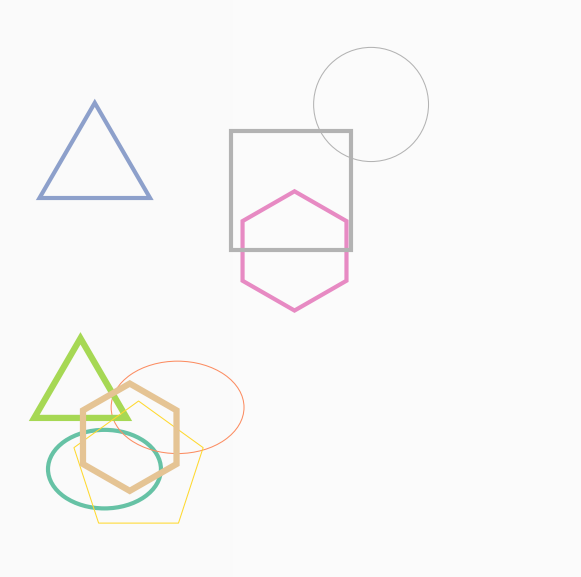[{"shape": "oval", "thickness": 2, "radius": 0.49, "center": [0.18, 0.187]}, {"shape": "oval", "thickness": 0.5, "radius": 0.57, "center": [0.306, 0.294]}, {"shape": "triangle", "thickness": 2, "radius": 0.55, "center": [0.163, 0.711]}, {"shape": "hexagon", "thickness": 2, "radius": 0.52, "center": [0.507, 0.565]}, {"shape": "triangle", "thickness": 3, "radius": 0.46, "center": [0.138, 0.321]}, {"shape": "pentagon", "thickness": 0.5, "radius": 0.58, "center": [0.238, 0.188]}, {"shape": "hexagon", "thickness": 3, "radius": 0.46, "center": [0.223, 0.242]}, {"shape": "square", "thickness": 2, "radius": 0.52, "center": [0.501, 0.67]}, {"shape": "circle", "thickness": 0.5, "radius": 0.49, "center": [0.638, 0.818]}]